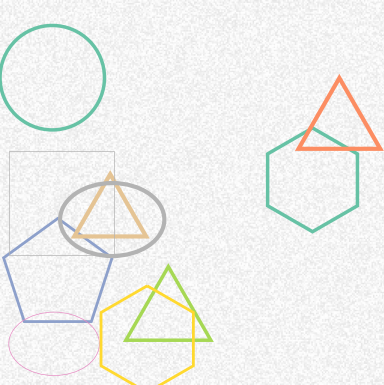[{"shape": "hexagon", "thickness": 2.5, "radius": 0.67, "center": [0.812, 0.533]}, {"shape": "circle", "thickness": 2.5, "radius": 0.68, "center": [0.136, 0.798]}, {"shape": "triangle", "thickness": 3, "radius": 0.61, "center": [0.881, 0.675]}, {"shape": "pentagon", "thickness": 2, "radius": 0.74, "center": [0.15, 0.285]}, {"shape": "oval", "thickness": 0.5, "radius": 0.59, "center": [0.14, 0.107]}, {"shape": "triangle", "thickness": 2.5, "radius": 0.64, "center": [0.437, 0.18]}, {"shape": "hexagon", "thickness": 2, "radius": 0.69, "center": [0.382, 0.119]}, {"shape": "triangle", "thickness": 3, "radius": 0.54, "center": [0.286, 0.44]}, {"shape": "oval", "thickness": 3, "radius": 0.68, "center": [0.291, 0.43]}, {"shape": "square", "thickness": 0.5, "radius": 0.68, "center": [0.159, 0.473]}]